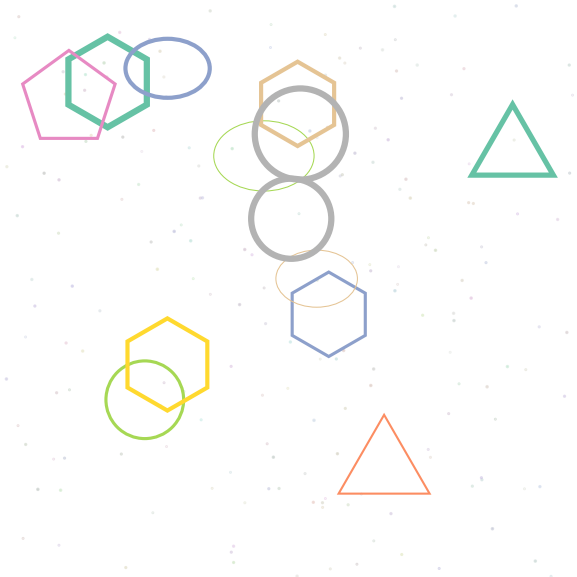[{"shape": "triangle", "thickness": 2.5, "radius": 0.41, "center": [0.888, 0.737]}, {"shape": "hexagon", "thickness": 3, "radius": 0.39, "center": [0.186, 0.857]}, {"shape": "triangle", "thickness": 1, "radius": 0.45, "center": [0.665, 0.19]}, {"shape": "hexagon", "thickness": 1.5, "radius": 0.37, "center": [0.569, 0.455]}, {"shape": "oval", "thickness": 2, "radius": 0.36, "center": [0.29, 0.881]}, {"shape": "pentagon", "thickness": 1.5, "radius": 0.42, "center": [0.119, 0.828]}, {"shape": "circle", "thickness": 1.5, "radius": 0.34, "center": [0.251, 0.307]}, {"shape": "oval", "thickness": 0.5, "radius": 0.43, "center": [0.457, 0.729]}, {"shape": "hexagon", "thickness": 2, "radius": 0.4, "center": [0.29, 0.368]}, {"shape": "oval", "thickness": 0.5, "radius": 0.35, "center": [0.548, 0.517]}, {"shape": "hexagon", "thickness": 2, "radius": 0.37, "center": [0.515, 0.819]}, {"shape": "circle", "thickness": 3, "radius": 0.35, "center": [0.504, 0.62]}, {"shape": "circle", "thickness": 3, "radius": 0.39, "center": [0.52, 0.767]}]